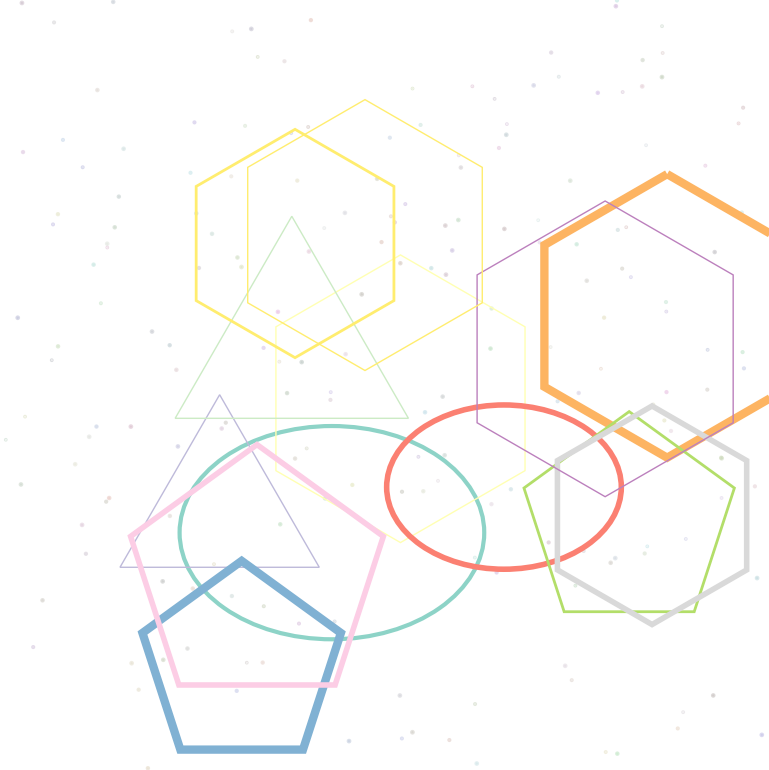[{"shape": "oval", "thickness": 1.5, "radius": 0.99, "center": [0.431, 0.308]}, {"shape": "hexagon", "thickness": 0.5, "radius": 0.93, "center": [0.52, 0.482]}, {"shape": "triangle", "thickness": 0.5, "radius": 0.75, "center": [0.285, 0.338]}, {"shape": "oval", "thickness": 2, "radius": 0.76, "center": [0.655, 0.367]}, {"shape": "pentagon", "thickness": 3, "radius": 0.68, "center": [0.314, 0.136]}, {"shape": "hexagon", "thickness": 3, "radius": 0.92, "center": [0.866, 0.59]}, {"shape": "pentagon", "thickness": 1, "radius": 0.72, "center": [0.817, 0.322]}, {"shape": "pentagon", "thickness": 2, "radius": 0.86, "center": [0.334, 0.25]}, {"shape": "hexagon", "thickness": 2, "radius": 0.71, "center": [0.847, 0.331]}, {"shape": "hexagon", "thickness": 0.5, "radius": 0.96, "center": [0.786, 0.547]}, {"shape": "triangle", "thickness": 0.5, "radius": 0.87, "center": [0.379, 0.544]}, {"shape": "hexagon", "thickness": 1, "radius": 0.74, "center": [0.383, 0.684]}, {"shape": "hexagon", "thickness": 0.5, "radius": 0.88, "center": [0.474, 0.695]}]